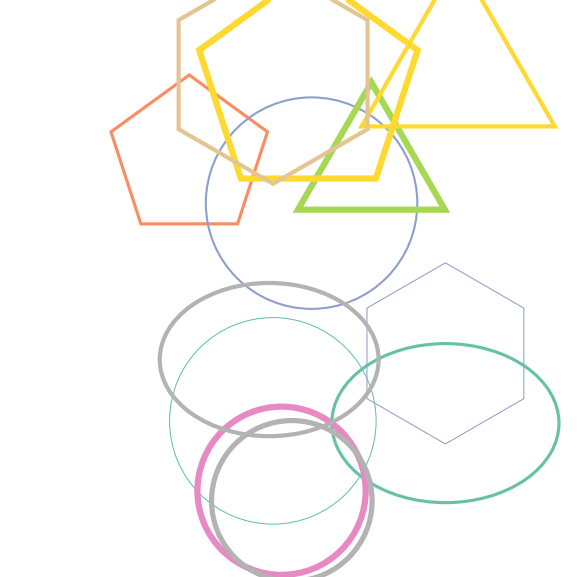[{"shape": "circle", "thickness": 0.5, "radius": 0.89, "center": [0.472, 0.27]}, {"shape": "oval", "thickness": 1.5, "radius": 0.98, "center": [0.771, 0.266]}, {"shape": "pentagon", "thickness": 1.5, "radius": 0.71, "center": [0.328, 0.727]}, {"shape": "circle", "thickness": 1, "radius": 0.92, "center": [0.539, 0.647]}, {"shape": "hexagon", "thickness": 0.5, "radius": 0.78, "center": [0.771, 0.387]}, {"shape": "circle", "thickness": 3, "radius": 0.73, "center": [0.488, 0.149]}, {"shape": "triangle", "thickness": 3, "radius": 0.73, "center": [0.643, 0.71]}, {"shape": "triangle", "thickness": 2, "radius": 0.97, "center": [0.793, 0.877]}, {"shape": "pentagon", "thickness": 3, "radius": 0.99, "center": [0.534, 0.851]}, {"shape": "hexagon", "thickness": 2, "radius": 0.94, "center": [0.473, 0.87]}, {"shape": "circle", "thickness": 2.5, "radius": 0.7, "center": [0.505, 0.132]}, {"shape": "oval", "thickness": 2, "radius": 0.95, "center": [0.466, 0.376]}]